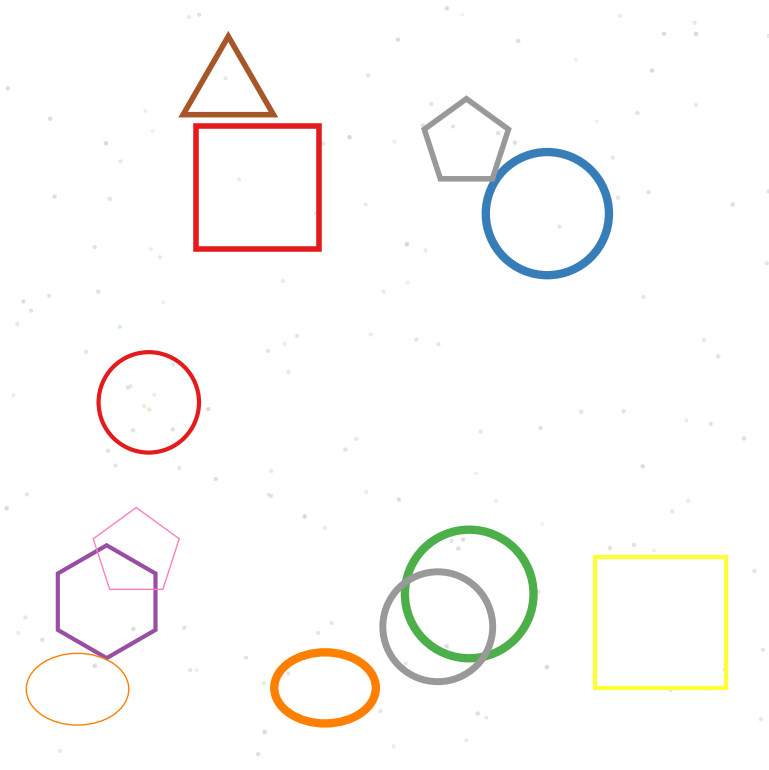[{"shape": "circle", "thickness": 1.5, "radius": 0.33, "center": [0.193, 0.477]}, {"shape": "square", "thickness": 2, "radius": 0.4, "center": [0.334, 0.756]}, {"shape": "circle", "thickness": 3, "radius": 0.4, "center": [0.711, 0.723]}, {"shape": "circle", "thickness": 3, "radius": 0.42, "center": [0.609, 0.229]}, {"shape": "hexagon", "thickness": 1.5, "radius": 0.37, "center": [0.139, 0.219]}, {"shape": "oval", "thickness": 0.5, "radius": 0.33, "center": [0.101, 0.105]}, {"shape": "oval", "thickness": 3, "radius": 0.33, "center": [0.422, 0.107]}, {"shape": "square", "thickness": 1.5, "radius": 0.43, "center": [0.858, 0.191]}, {"shape": "triangle", "thickness": 2, "radius": 0.34, "center": [0.296, 0.885]}, {"shape": "pentagon", "thickness": 0.5, "radius": 0.29, "center": [0.177, 0.282]}, {"shape": "circle", "thickness": 2.5, "radius": 0.36, "center": [0.569, 0.186]}, {"shape": "pentagon", "thickness": 2, "radius": 0.29, "center": [0.606, 0.814]}]